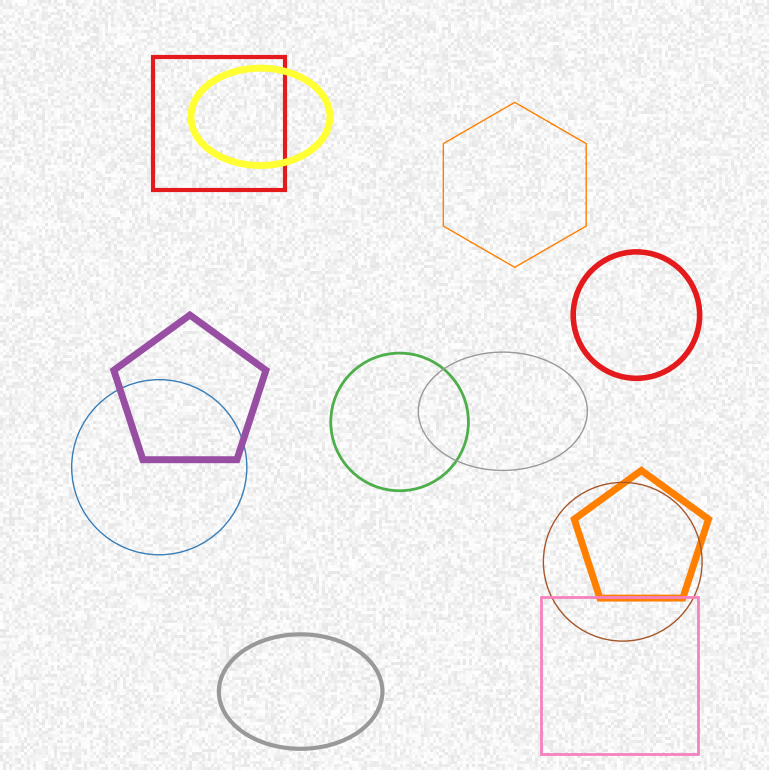[{"shape": "circle", "thickness": 2, "radius": 0.41, "center": [0.827, 0.591]}, {"shape": "square", "thickness": 1.5, "radius": 0.43, "center": [0.284, 0.84]}, {"shape": "circle", "thickness": 0.5, "radius": 0.57, "center": [0.207, 0.393]}, {"shape": "circle", "thickness": 1, "radius": 0.45, "center": [0.519, 0.452]}, {"shape": "pentagon", "thickness": 2.5, "radius": 0.52, "center": [0.247, 0.487]}, {"shape": "hexagon", "thickness": 0.5, "radius": 0.54, "center": [0.669, 0.76]}, {"shape": "pentagon", "thickness": 2.5, "radius": 0.46, "center": [0.833, 0.297]}, {"shape": "oval", "thickness": 2.5, "radius": 0.45, "center": [0.338, 0.848]}, {"shape": "circle", "thickness": 0.5, "radius": 0.52, "center": [0.809, 0.27]}, {"shape": "square", "thickness": 1, "radius": 0.51, "center": [0.804, 0.123]}, {"shape": "oval", "thickness": 0.5, "radius": 0.55, "center": [0.653, 0.466]}, {"shape": "oval", "thickness": 1.5, "radius": 0.53, "center": [0.39, 0.102]}]